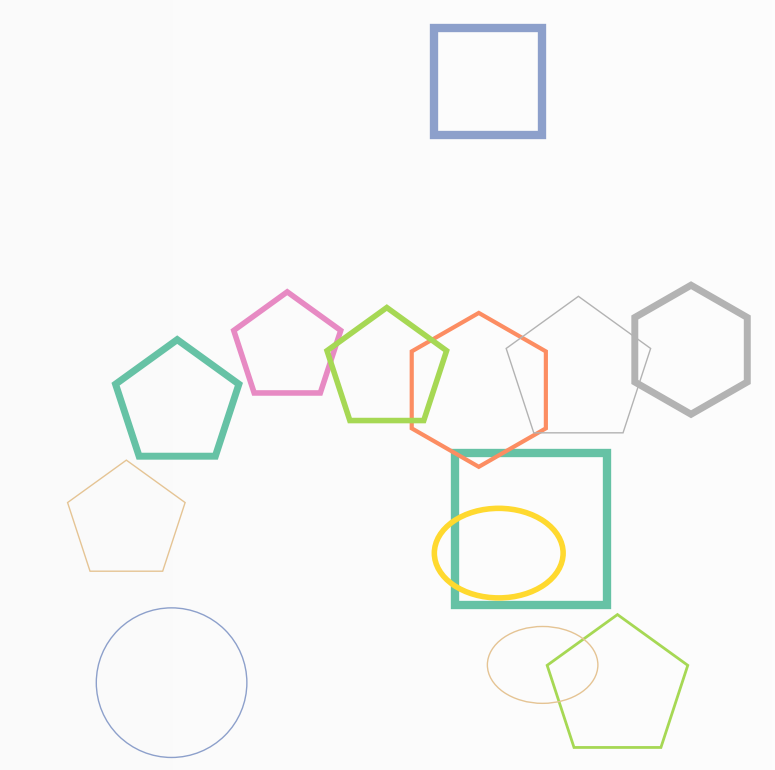[{"shape": "pentagon", "thickness": 2.5, "radius": 0.42, "center": [0.229, 0.475]}, {"shape": "square", "thickness": 3, "radius": 0.49, "center": [0.686, 0.313]}, {"shape": "hexagon", "thickness": 1.5, "radius": 0.5, "center": [0.618, 0.494]}, {"shape": "circle", "thickness": 0.5, "radius": 0.49, "center": [0.221, 0.113]}, {"shape": "square", "thickness": 3, "radius": 0.35, "center": [0.63, 0.894]}, {"shape": "pentagon", "thickness": 2, "radius": 0.36, "center": [0.371, 0.548]}, {"shape": "pentagon", "thickness": 2, "radius": 0.41, "center": [0.499, 0.519]}, {"shape": "pentagon", "thickness": 1, "radius": 0.48, "center": [0.797, 0.106]}, {"shape": "oval", "thickness": 2, "radius": 0.42, "center": [0.644, 0.282]}, {"shape": "pentagon", "thickness": 0.5, "radius": 0.4, "center": [0.163, 0.323]}, {"shape": "oval", "thickness": 0.5, "radius": 0.36, "center": [0.7, 0.136]}, {"shape": "hexagon", "thickness": 2.5, "radius": 0.42, "center": [0.892, 0.546]}, {"shape": "pentagon", "thickness": 0.5, "radius": 0.49, "center": [0.746, 0.517]}]